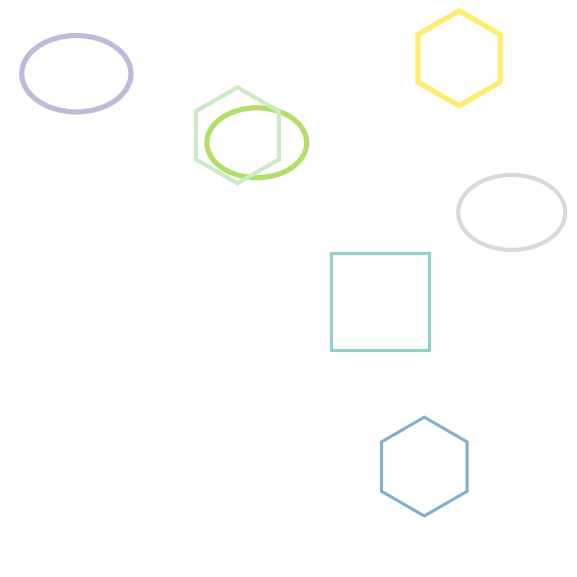[{"shape": "square", "thickness": 1.5, "radius": 0.42, "center": [0.658, 0.477]}, {"shape": "oval", "thickness": 2.5, "radius": 0.47, "center": [0.132, 0.871]}, {"shape": "hexagon", "thickness": 1.5, "radius": 0.43, "center": [0.735, 0.191]}, {"shape": "oval", "thickness": 2.5, "radius": 0.43, "center": [0.445, 0.752]}, {"shape": "oval", "thickness": 2, "radius": 0.46, "center": [0.886, 0.631]}, {"shape": "hexagon", "thickness": 2, "radius": 0.42, "center": [0.411, 0.765]}, {"shape": "hexagon", "thickness": 2.5, "radius": 0.41, "center": [0.795, 0.898]}]